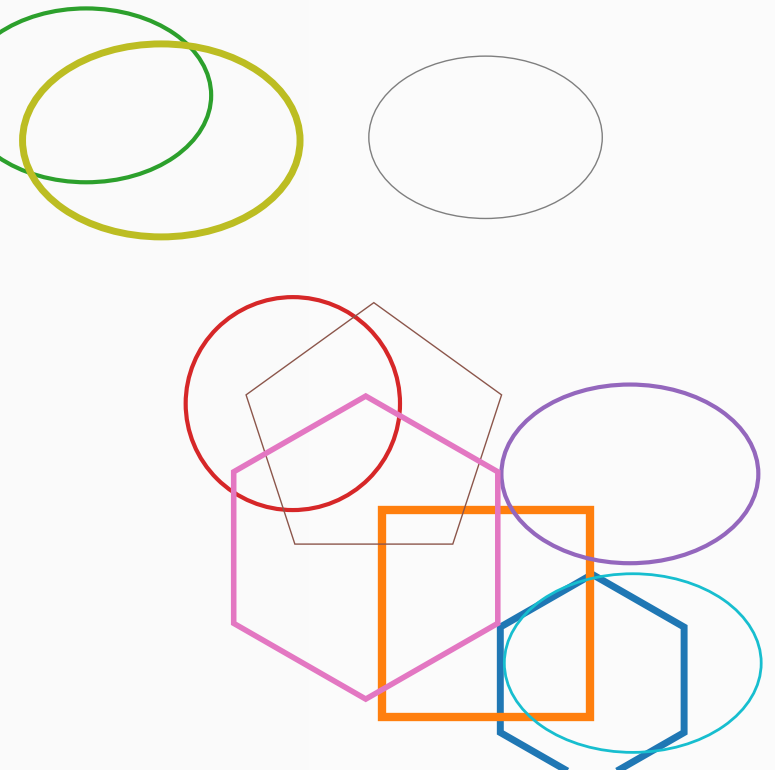[{"shape": "hexagon", "thickness": 2.5, "radius": 0.68, "center": [0.764, 0.117]}, {"shape": "square", "thickness": 3, "radius": 0.67, "center": [0.627, 0.203]}, {"shape": "oval", "thickness": 1.5, "radius": 0.81, "center": [0.111, 0.876]}, {"shape": "circle", "thickness": 1.5, "radius": 0.69, "center": [0.378, 0.476]}, {"shape": "oval", "thickness": 1.5, "radius": 0.83, "center": [0.813, 0.385]}, {"shape": "pentagon", "thickness": 0.5, "radius": 0.87, "center": [0.482, 0.434]}, {"shape": "hexagon", "thickness": 2, "radius": 0.98, "center": [0.472, 0.289]}, {"shape": "oval", "thickness": 0.5, "radius": 0.75, "center": [0.627, 0.822]}, {"shape": "oval", "thickness": 2.5, "radius": 0.9, "center": [0.208, 0.818]}, {"shape": "oval", "thickness": 1, "radius": 0.83, "center": [0.816, 0.139]}]